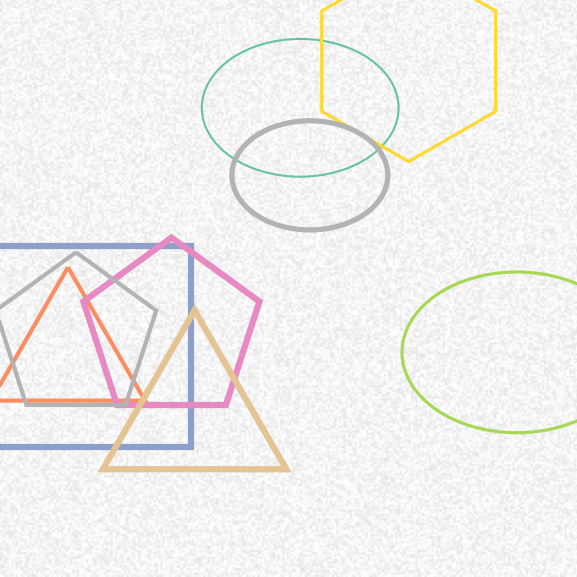[{"shape": "oval", "thickness": 1, "radius": 0.85, "center": [0.52, 0.812]}, {"shape": "triangle", "thickness": 2, "radius": 0.77, "center": [0.118, 0.382]}, {"shape": "square", "thickness": 3, "radius": 0.87, "center": [0.158, 0.399]}, {"shape": "pentagon", "thickness": 3, "radius": 0.8, "center": [0.297, 0.427]}, {"shape": "oval", "thickness": 1.5, "radius": 0.99, "center": [0.895, 0.389]}, {"shape": "hexagon", "thickness": 1.5, "radius": 0.87, "center": [0.708, 0.893]}, {"shape": "triangle", "thickness": 3, "radius": 0.92, "center": [0.337, 0.278]}, {"shape": "pentagon", "thickness": 2, "radius": 0.73, "center": [0.132, 0.416]}, {"shape": "oval", "thickness": 2.5, "radius": 0.68, "center": [0.537, 0.696]}]